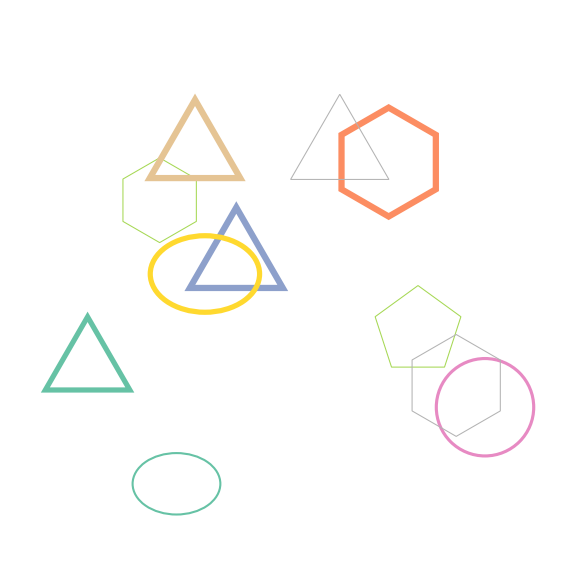[{"shape": "oval", "thickness": 1, "radius": 0.38, "center": [0.306, 0.161]}, {"shape": "triangle", "thickness": 2.5, "radius": 0.42, "center": [0.152, 0.366]}, {"shape": "hexagon", "thickness": 3, "radius": 0.47, "center": [0.673, 0.719]}, {"shape": "triangle", "thickness": 3, "radius": 0.46, "center": [0.409, 0.547]}, {"shape": "circle", "thickness": 1.5, "radius": 0.42, "center": [0.84, 0.294]}, {"shape": "pentagon", "thickness": 0.5, "radius": 0.39, "center": [0.724, 0.427]}, {"shape": "hexagon", "thickness": 0.5, "radius": 0.37, "center": [0.276, 0.652]}, {"shape": "oval", "thickness": 2.5, "radius": 0.47, "center": [0.355, 0.525]}, {"shape": "triangle", "thickness": 3, "radius": 0.45, "center": [0.338, 0.736]}, {"shape": "hexagon", "thickness": 0.5, "radius": 0.44, "center": [0.79, 0.332]}, {"shape": "triangle", "thickness": 0.5, "radius": 0.49, "center": [0.588, 0.738]}]